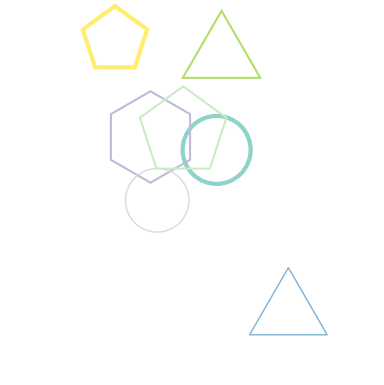[{"shape": "circle", "thickness": 3, "radius": 0.44, "center": [0.563, 0.611]}, {"shape": "hexagon", "thickness": 1.5, "radius": 0.59, "center": [0.391, 0.644]}, {"shape": "triangle", "thickness": 1, "radius": 0.58, "center": [0.749, 0.189]}, {"shape": "triangle", "thickness": 1.5, "radius": 0.58, "center": [0.575, 0.856]}, {"shape": "circle", "thickness": 1, "radius": 0.41, "center": [0.408, 0.48]}, {"shape": "pentagon", "thickness": 1.5, "radius": 0.59, "center": [0.476, 0.658]}, {"shape": "pentagon", "thickness": 3, "radius": 0.44, "center": [0.299, 0.896]}]